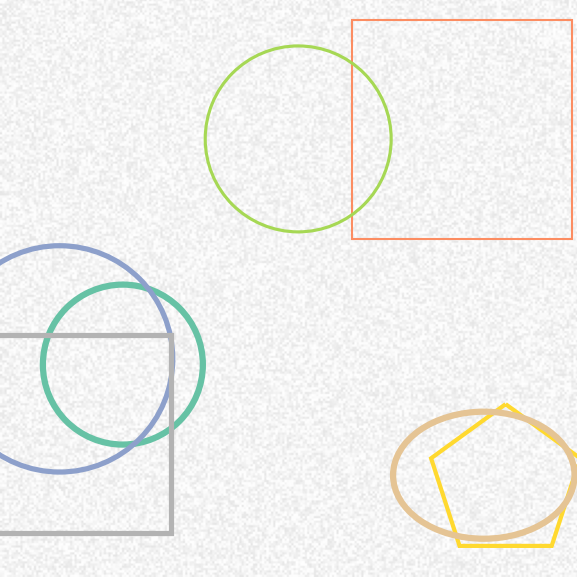[{"shape": "circle", "thickness": 3, "radius": 0.69, "center": [0.213, 0.368]}, {"shape": "square", "thickness": 1, "radius": 0.95, "center": [0.8, 0.775]}, {"shape": "circle", "thickness": 2.5, "radius": 0.98, "center": [0.103, 0.378]}, {"shape": "circle", "thickness": 1.5, "radius": 0.8, "center": [0.516, 0.759]}, {"shape": "pentagon", "thickness": 2, "radius": 0.68, "center": [0.876, 0.164]}, {"shape": "oval", "thickness": 3, "radius": 0.79, "center": [0.838, 0.176]}, {"shape": "square", "thickness": 2.5, "radius": 0.86, "center": [0.123, 0.247]}]